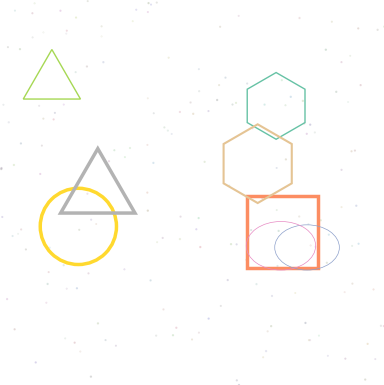[{"shape": "hexagon", "thickness": 1, "radius": 0.43, "center": [0.717, 0.725]}, {"shape": "square", "thickness": 2.5, "radius": 0.46, "center": [0.733, 0.397]}, {"shape": "oval", "thickness": 0.5, "radius": 0.42, "center": [0.798, 0.357]}, {"shape": "oval", "thickness": 0.5, "radius": 0.45, "center": [0.73, 0.362]}, {"shape": "triangle", "thickness": 1, "radius": 0.43, "center": [0.135, 0.786]}, {"shape": "circle", "thickness": 2.5, "radius": 0.5, "center": [0.204, 0.412]}, {"shape": "hexagon", "thickness": 1.5, "radius": 0.51, "center": [0.669, 0.575]}, {"shape": "triangle", "thickness": 2.5, "radius": 0.56, "center": [0.254, 0.502]}]